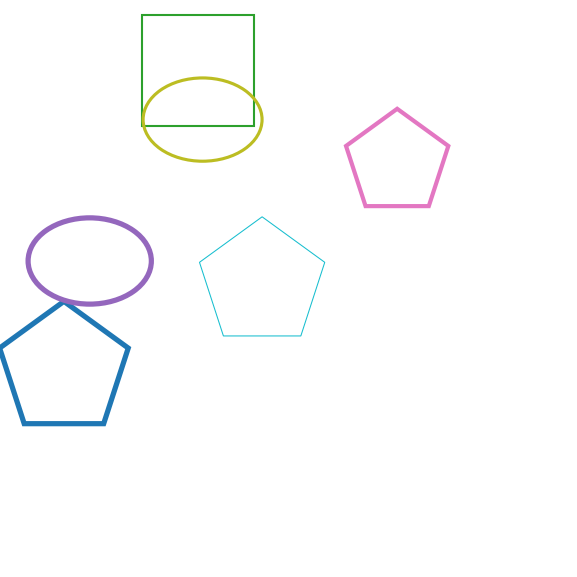[{"shape": "pentagon", "thickness": 2.5, "radius": 0.59, "center": [0.111, 0.36]}, {"shape": "square", "thickness": 1, "radius": 0.48, "center": [0.343, 0.877]}, {"shape": "oval", "thickness": 2.5, "radius": 0.53, "center": [0.155, 0.547]}, {"shape": "pentagon", "thickness": 2, "radius": 0.47, "center": [0.688, 0.718]}, {"shape": "oval", "thickness": 1.5, "radius": 0.51, "center": [0.351, 0.792]}, {"shape": "pentagon", "thickness": 0.5, "radius": 0.57, "center": [0.454, 0.51]}]